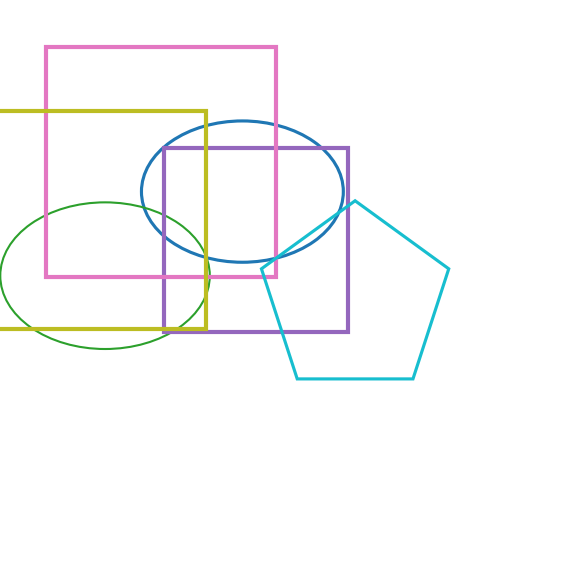[{"shape": "oval", "thickness": 1.5, "radius": 0.87, "center": [0.42, 0.667]}, {"shape": "oval", "thickness": 1, "radius": 0.91, "center": [0.182, 0.522]}, {"shape": "square", "thickness": 2, "radius": 0.79, "center": [0.443, 0.584]}, {"shape": "square", "thickness": 2, "radius": 0.99, "center": [0.279, 0.718]}, {"shape": "square", "thickness": 2, "radius": 0.94, "center": [0.168, 0.618]}, {"shape": "pentagon", "thickness": 1.5, "radius": 0.85, "center": [0.615, 0.481]}]